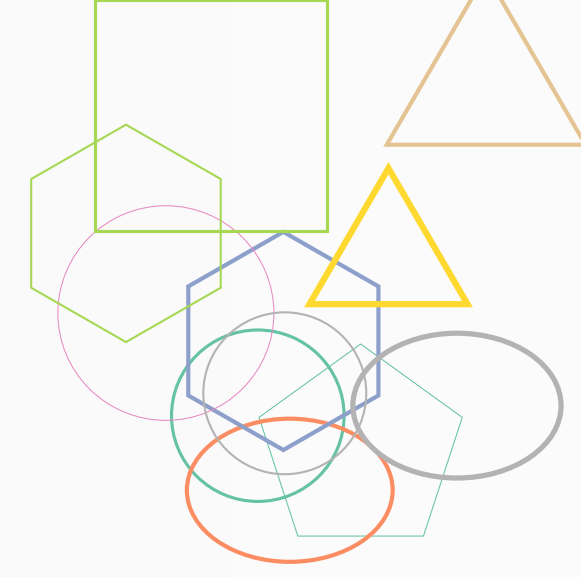[{"shape": "circle", "thickness": 1.5, "radius": 0.74, "center": [0.444, 0.279]}, {"shape": "pentagon", "thickness": 0.5, "radius": 0.92, "center": [0.62, 0.22]}, {"shape": "oval", "thickness": 2, "radius": 0.89, "center": [0.499, 0.15]}, {"shape": "hexagon", "thickness": 2, "radius": 0.94, "center": [0.488, 0.409]}, {"shape": "circle", "thickness": 0.5, "radius": 0.93, "center": [0.285, 0.457]}, {"shape": "square", "thickness": 1.5, "radius": 1.0, "center": [0.364, 0.799]}, {"shape": "hexagon", "thickness": 1, "radius": 0.94, "center": [0.217, 0.595]}, {"shape": "triangle", "thickness": 3, "radius": 0.78, "center": [0.668, 0.551]}, {"shape": "triangle", "thickness": 2, "radius": 0.99, "center": [0.836, 0.847]}, {"shape": "circle", "thickness": 1, "radius": 0.7, "center": [0.49, 0.318]}, {"shape": "oval", "thickness": 2.5, "radius": 0.9, "center": [0.786, 0.297]}]